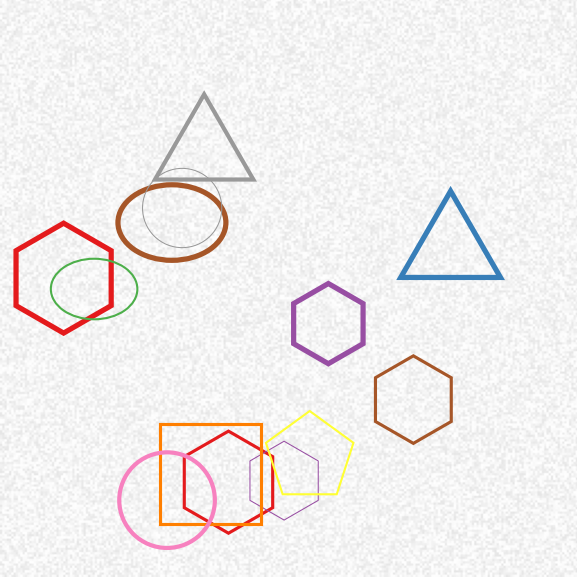[{"shape": "hexagon", "thickness": 2.5, "radius": 0.48, "center": [0.11, 0.517]}, {"shape": "hexagon", "thickness": 1.5, "radius": 0.44, "center": [0.396, 0.164]}, {"shape": "triangle", "thickness": 2.5, "radius": 0.5, "center": [0.78, 0.569]}, {"shape": "oval", "thickness": 1, "radius": 0.37, "center": [0.163, 0.499]}, {"shape": "hexagon", "thickness": 2.5, "radius": 0.35, "center": [0.569, 0.439]}, {"shape": "hexagon", "thickness": 0.5, "radius": 0.34, "center": [0.492, 0.167]}, {"shape": "square", "thickness": 1.5, "radius": 0.44, "center": [0.364, 0.179]}, {"shape": "pentagon", "thickness": 1, "radius": 0.4, "center": [0.536, 0.208]}, {"shape": "hexagon", "thickness": 1.5, "radius": 0.38, "center": [0.716, 0.307]}, {"shape": "oval", "thickness": 2.5, "radius": 0.47, "center": [0.298, 0.614]}, {"shape": "circle", "thickness": 2, "radius": 0.41, "center": [0.289, 0.133]}, {"shape": "triangle", "thickness": 2, "radius": 0.49, "center": [0.354, 0.737]}, {"shape": "circle", "thickness": 0.5, "radius": 0.34, "center": [0.315, 0.639]}]